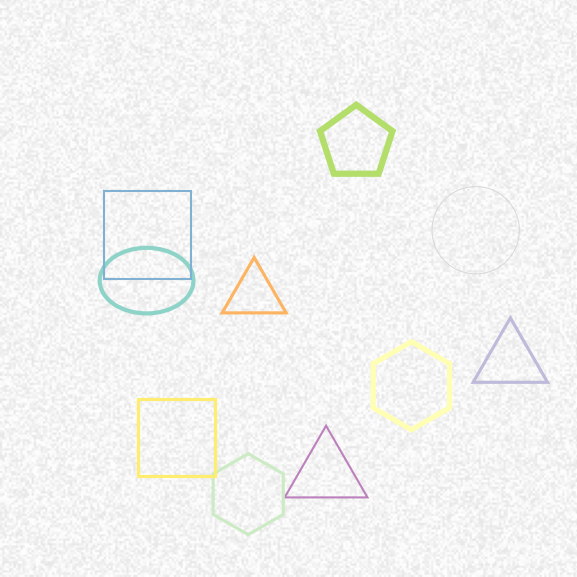[{"shape": "oval", "thickness": 2, "radius": 0.41, "center": [0.254, 0.513]}, {"shape": "hexagon", "thickness": 2.5, "radius": 0.38, "center": [0.712, 0.331]}, {"shape": "triangle", "thickness": 1.5, "radius": 0.37, "center": [0.884, 0.374]}, {"shape": "square", "thickness": 1, "radius": 0.38, "center": [0.255, 0.592]}, {"shape": "triangle", "thickness": 1.5, "radius": 0.32, "center": [0.44, 0.489]}, {"shape": "pentagon", "thickness": 3, "radius": 0.33, "center": [0.617, 0.752]}, {"shape": "circle", "thickness": 0.5, "radius": 0.38, "center": [0.824, 0.6]}, {"shape": "triangle", "thickness": 1, "radius": 0.41, "center": [0.565, 0.179]}, {"shape": "hexagon", "thickness": 1.5, "radius": 0.35, "center": [0.43, 0.143]}, {"shape": "square", "thickness": 1.5, "radius": 0.33, "center": [0.306, 0.241]}]